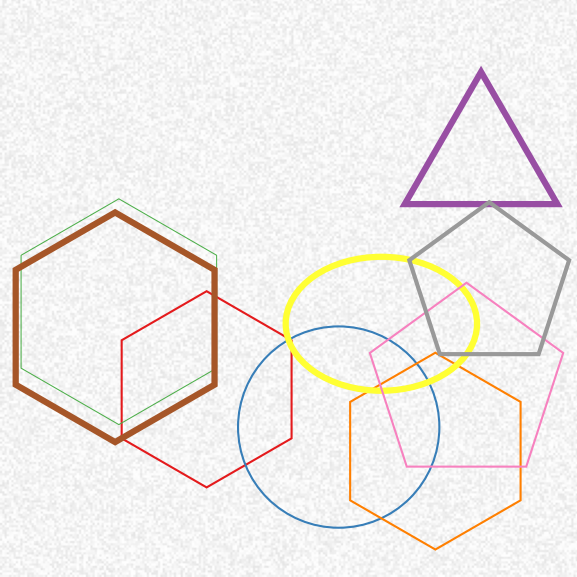[{"shape": "hexagon", "thickness": 1, "radius": 0.85, "center": [0.358, 0.325]}, {"shape": "circle", "thickness": 1, "radius": 0.87, "center": [0.586, 0.26]}, {"shape": "hexagon", "thickness": 0.5, "radius": 0.98, "center": [0.206, 0.459]}, {"shape": "triangle", "thickness": 3, "radius": 0.76, "center": [0.833, 0.722]}, {"shape": "hexagon", "thickness": 1, "radius": 0.85, "center": [0.754, 0.218]}, {"shape": "oval", "thickness": 3, "radius": 0.83, "center": [0.66, 0.438]}, {"shape": "hexagon", "thickness": 3, "radius": 0.99, "center": [0.199, 0.432]}, {"shape": "pentagon", "thickness": 1, "radius": 0.88, "center": [0.808, 0.334]}, {"shape": "pentagon", "thickness": 2, "radius": 0.73, "center": [0.847, 0.504]}]